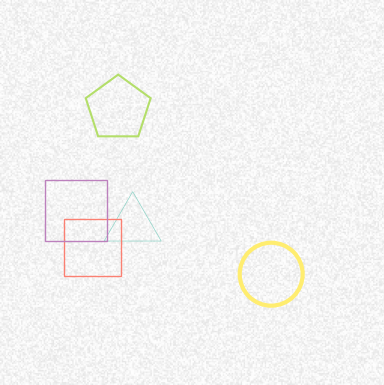[{"shape": "triangle", "thickness": 0.5, "radius": 0.43, "center": [0.345, 0.417]}, {"shape": "square", "thickness": 1, "radius": 0.37, "center": [0.24, 0.356]}, {"shape": "pentagon", "thickness": 1.5, "radius": 0.44, "center": [0.307, 0.718]}, {"shape": "square", "thickness": 1, "radius": 0.4, "center": [0.197, 0.453]}, {"shape": "circle", "thickness": 3, "radius": 0.41, "center": [0.704, 0.288]}]